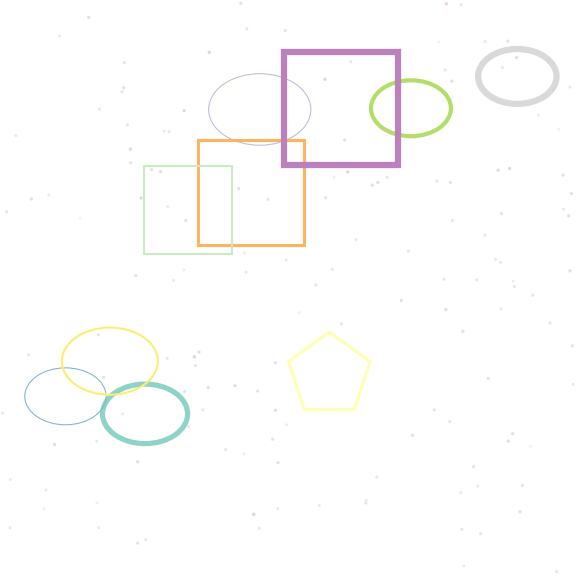[{"shape": "oval", "thickness": 2.5, "radius": 0.37, "center": [0.251, 0.283]}, {"shape": "pentagon", "thickness": 1.5, "radius": 0.37, "center": [0.57, 0.35]}, {"shape": "oval", "thickness": 0.5, "radius": 0.44, "center": [0.45, 0.81]}, {"shape": "oval", "thickness": 0.5, "radius": 0.35, "center": [0.113, 0.313]}, {"shape": "square", "thickness": 1.5, "radius": 0.46, "center": [0.434, 0.666]}, {"shape": "oval", "thickness": 2, "radius": 0.35, "center": [0.712, 0.812]}, {"shape": "oval", "thickness": 3, "radius": 0.34, "center": [0.896, 0.867]}, {"shape": "square", "thickness": 3, "radius": 0.49, "center": [0.59, 0.811]}, {"shape": "square", "thickness": 1, "radius": 0.38, "center": [0.326, 0.635]}, {"shape": "oval", "thickness": 1, "radius": 0.42, "center": [0.19, 0.374]}]